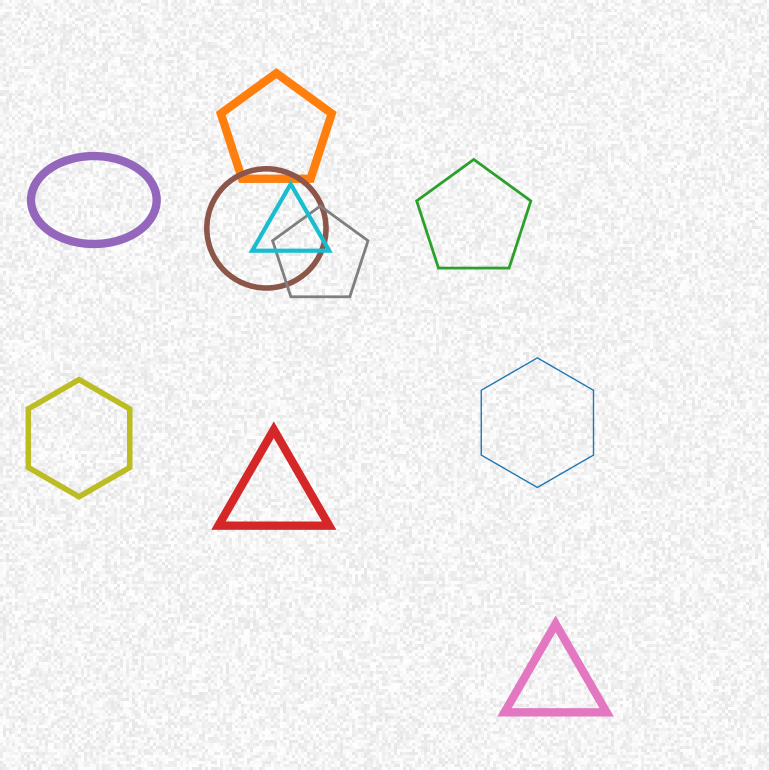[{"shape": "hexagon", "thickness": 0.5, "radius": 0.42, "center": [0.698, 0.451]}, {"shape": "pentagon", "thickness": 3, "radius": 0.38, "center": [0.359, 0.829]}, {"shape": "pentagon", "thickness": 1, "radius": 0.39, "center": [0.615, 0.715]}, {"shape": "triangle", "thickness": 3, "radius": 0.42, "center": [0.356, 0.359]}, {"shape": "oval", "thickness": 3, "radius": 0.41, "center": [0.122, 0.74]}, {"shape": "circle", "thickness": 2, "radius": 0.39, "center": [0.346, 0.703]}, {"shape": "triangle", "thickness": 3, "radius": 0.38, "center": [0.722, 0.113]}, {"shape": "pentagon", "thickness": 1, "radius": 0.33, "center": [0.416, 0.667]}, {"shape": "hexagon", "thickness": 2, "radius": 0.38, "center": [0.103, 0.431]}, {"shape": "triangle", "thickness": 1.5, "radius": 0.29, "center": [0.378, 0.703]}]